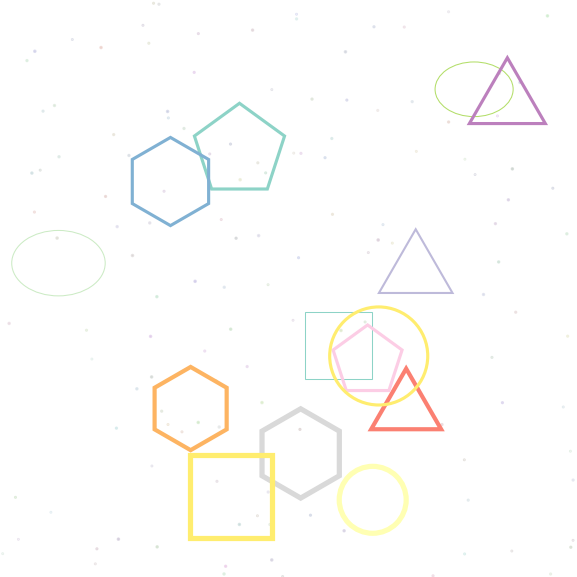[{"shape": "square", "thickness": 0.5, "radius": 0.29, "center": [0.586, 0.401]}, {"shape": "pentagon", "thickness": 1.5, "radius": 0.41, "center": [0.415, 0.738]}, {"shape": "circle", "thickness": 2.5, "radius": 0.29, "center": [0.645, 0.134]}, {"shape": "triangle", "thickness": 1, "radius": 0.37, "center": [0.72, 0.529]}, {"shape": "triangle", "thickness": 2, "radius": 0.35, "center": [0.703, 0.291]}, {"shape": "hexagon", "thickness": 1.5, "radius": 0.38, "center": [0.295, 0.685]}, {"shape": "hexagon", "thickness": 2, "radius": 0.36, "center": [0.33, 0.292]}, {"shape": "oval", "thickness": 0.5, "radius": 0.34, "center": [0.821, 0.845]}, {"shape": "pentagon", "thickness": 1.5, "radius": 0.31, "center": [0.637, 0.374]}, {"shape": "hexagon", "thickness": 2.5, "radius": 0.39, "center": [0.521, 0.214]}, {"shape": "triangle", "thickness": 1.5, "radius": 0.38, "center": [0.879, 0.823]}, {"shape": "oval", "thickness": 0.5, "radius": 0.4, "center": [0.101, 0.543]}, {"shape": "square", "thickness": 2.5, "radius": 0.36, "center": [0.4, 0.139]}, {"shape": "circle", "thickness": 1.5, "radius": 0.42, "center": [0.656, 0.383]}]